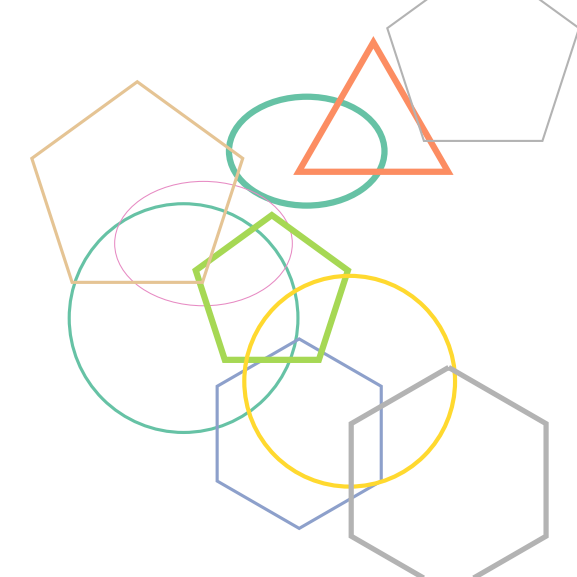[{"shape": "oval", "thickness": 3, "radius": 0.67, "center": [0.531, 0.737]}, {"shape": "circle", "thickness": 1.5, "radius": 0.99, "center": [0.318, 0.448]}, {"shape": "triangle", "thickness": 3, "radius": 0.75, "center": [0.647, 0.776]}, {"shape": "hexagon", "thickness": 1.5, "radius": 0.82, "center": [0.518, 0.248]}, {"shape": "oval", "thickness": 0.5, "radius": 0.77, "center": [0.352, 0.577]}, {"shape": "pentagon", "thickness": 3, "radius": 0.69, "center": [0.471, 0.488]}, {"shape": "circle", "thickness": 2, "radius": 0.91, "center": [0.605, 0.339]}, {"shape": "pentagon", "thickness": 1.5, "radius": 0.96, "center": [0.238, 0.666]}, {"shape": "pentagon", "thickness": 1, "radius": 0.87, "center": [0.837, 0.896]}, {"shape": "hexagon", "thickness": 2.5, "radius": 0.97, "center": [0.777, 0.168]}]